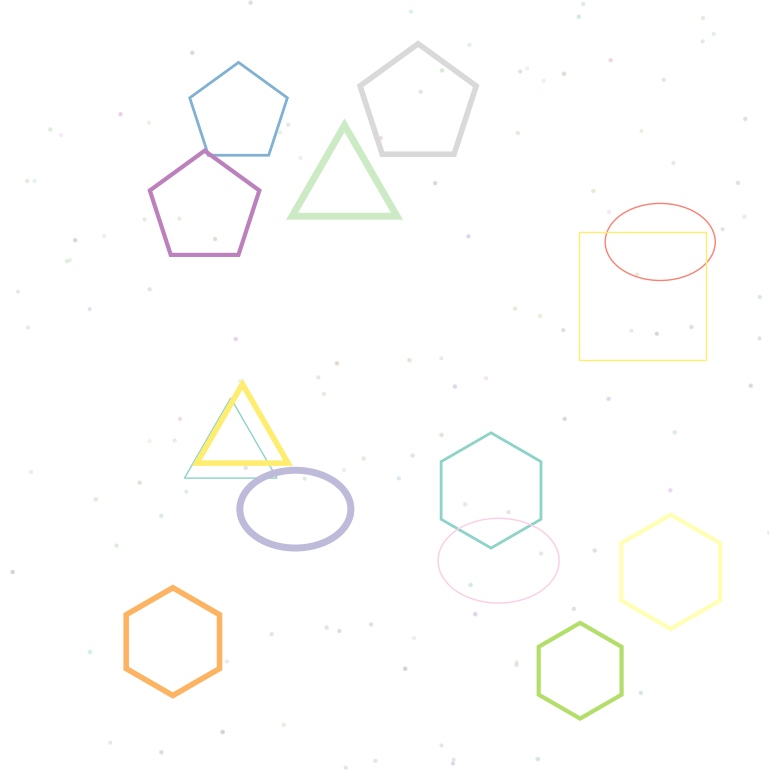[{"shape": "triangle", "thickness": 0.5, "radius": 0.35, "center": [0.3, 0.414]}, {"shape": "hexagon", "thickness": 1, "radius": 0.37, "center": [0.638, 0.363]}, {"shape": "hexagon", "thickness": 1.5, "radius": 0.37, "center": [0.871, 0.257]}, {"shape": "oval", "thickness": 2.5, "radius": 0.36, "center": [0.384, 0.339]}, {"shape": "oval", "thickness": 0.5, "radius": 0.36, "center": [0.857, 0.686]}, {"shape": "pentagon", "thickness": 1, "radius": 0.33, "center": [0.31, 0.852]}, {"shape": "hexagon", "thickness": 2, "radius": 0.35, "center": [0.225, 0.167]}, {"shape": "hexagon", "thickness": 1.5, "radius": 0.31, "center": [0.753, 0.129]}, {"shape": "oval", "thickness": 0.5, "radius": 0.39, "center": [0.648, 0.272]}, {"shape": "pentagon", "thickness": 2, "radius": 0.4, "center": [0.543, 0.864]}, {"shape": "pentagon", "thickness": 1.5, "radius": 0.37, "center": [0.266, 0.729]}, {"shape": "triangle", "thickness": 2.5, "radius": 0.39, "center": [0.447, 0.759]}, {"shape": "triangle", "thickness": 2, "radius": 0.34, "center": [0.315, 0.433]}, {"shape": "square", "thickness": 0.5, "radius": 0.41, "center": [0.834, 0.616]}]